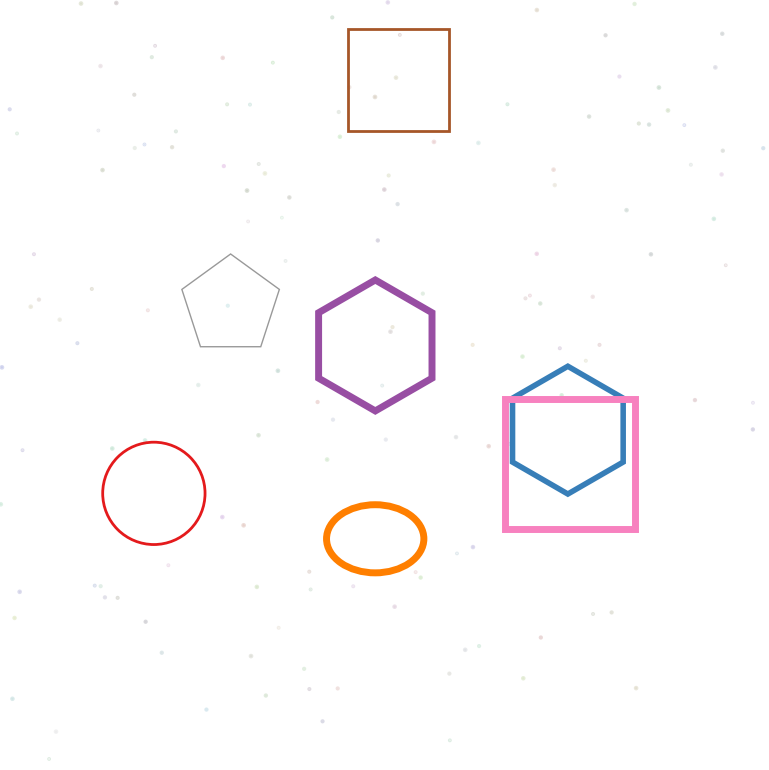[{"shape": "circle", "thickness": 1, "radius": 0.33, "center": [0.2, 0.359]}, {"shape": "hexagon", "thickness": 2, "radius": 0.41, "center": [0.737, 0.441]}, {"shape": "hexagon", "thickness": 2.5, "radius": 0.43, "center": [0.487, 0.551]}, {"shape": "oval", "thickness": 2.5, "radius": 0.32, "center": [0.487, 0.3]}, {"shape": "square", "thickness": 1, "radius": 0.33, "center": [0.518, 0.896]}, {"shape": "square", "thickness": 2.5, "radius": 0.42, "center": [0.74, 0.398]}, {"shape": "pentagon", "thickness": 0.5, "radius": 0.33, "center": [0.3, 0.604]}]